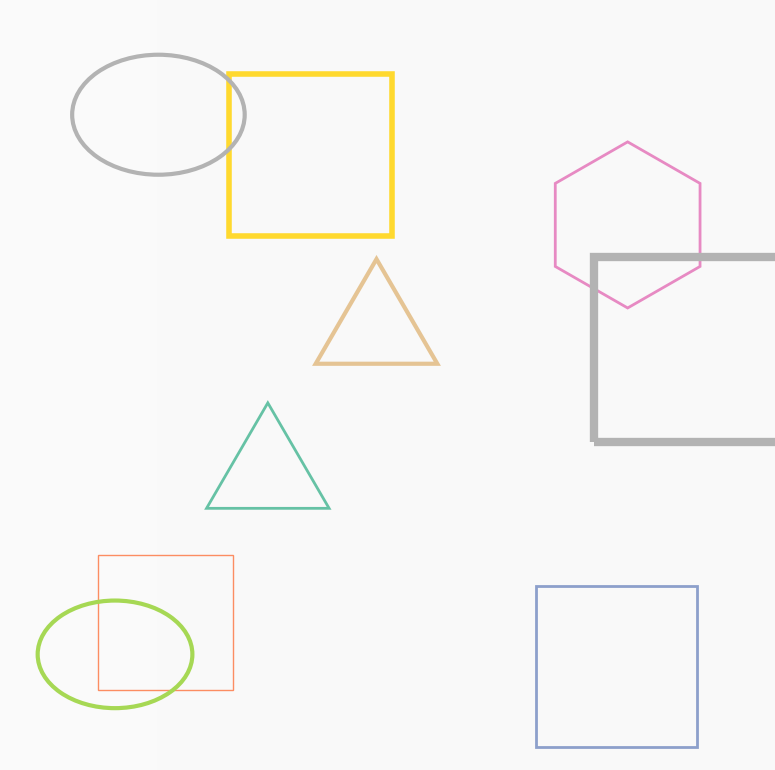[{"shape": "triangle", "thickness": 1, "radius": 0.46, "center": [0.346, 0.385]}, {"shape": "square", "thickness": 0.5, "radius": 0.44, "center": [0.213, 0.192]}, {"shape": "square", "thickness": 1, "radius": 0.52, "center": [0.796, 0.135]}, {"shape": "hexagon", "thickness": 1, "radius": 0.54, "center": [0.81, 0.708]}, {"shape": "oval", "thickness": 1.5, "radius": 0.5, "center": [0.148, 0.15]}, {"shape": "square", "thickness": 2, "radius": 0.53, "center": [0.4, 0.799]}, {"shape": "triangle", "thickness": 1.5, "radius": 0.45, "center": [0.486, 0.573]}, {"shape": "oval", "thickness": 1.5, "radius": 0.56, "center": [0.204, 0.851]}, {"shape": "square", "thickness": 3, "radius": 0.6, "center": [0.887, 0.546]}]